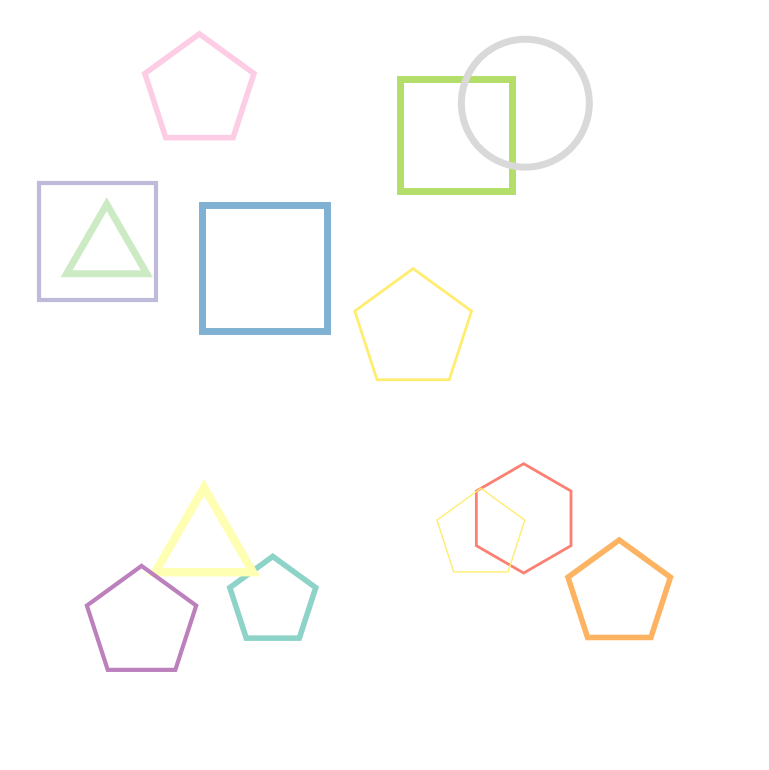[{"shape": "pentagon", "thickness": 2, "radius": 0.29, "center": [0.354, 0.219]}, {"shape": "triangle", "thickness": 3, "radius": 0.37, "center": [0.265, 0.294]}, {"shape": "square", "thickness": 1.5, "radius": 0.38, "center": [0.127, 0.687]}, {"shape": "hexagon", "thickness": 1, "radius": 0.35, "center": [0.68, 0.327]}, {"shape": "square", "thickness": 2.5, "radius": 0.41, "center": [0.343, 0.652]}, {"shape": "pentagon", "thickness": 2, "radius": 0.35, "center": [0.804, 0.229]}, {"shape": "square", "thickness": 2.5, "radius": 0.36, "center": [0.593, 0.825]}, {"shape": "pentagon", "thickness": 2, "radius": 0.37, "center": [0.259, 0.881]}, {"shape": "circle", "thickness": 2.5, "radius": 0.42, "center": [0.682, 0.866]}, {"shape": "pentagon", "thickness": 1.5, "radius": 0.37, "center": [0.184, 0.19]}, {"shape": "triangle", "thickness": 2.5, "radius": 0.3, "center": [0.139, 0.675]}, {"shape": "pentagon", "thickness": 1, "radius": 0.4, "center": [0.537, 0.571]}, {"shape": "pentagon", "thickness": 0.5, "radius": 0.3, "center": [0.625, 0.306]}]